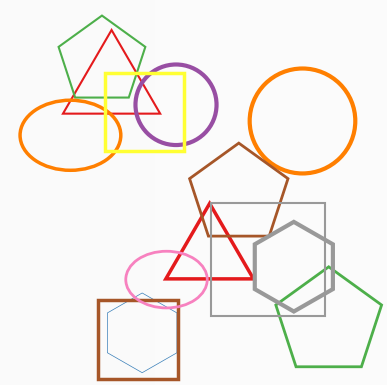[{"shape": "triangle", "thickness": 1.5, "radius": 0.72, "center": [0.288, 0.777]}, {"shape": "triangle", "thickness": 2.5, "radius": 0.65, "center": [0.541, 0.341]}, {"shape": "hexagon", "thickness": 0.5, "radius": 0.52, "center": [0.367, 0.135]}, {"shape": "pentagon", "thickness": 1.5, "radius": 0.59, "center": [0.263, 0.842]}, {"shape": "pentagon", "thickness": 2, "radius": 0.72, "center": [0.848, 0.163]}, {"shape": "circle", "thickness": 3, "radius": 0.52, "center": [0.454, 0.728]}, {"shape": "oval", "thickness": 2.5, "radius": 0.65, "center": [0.182, 0.649]}, {"shape": "circle", "thickness": 3, "radius": 0.68, "center": [0.781, 0.686]}, {"shape": "square", "thickness": 2.5, "radius": 0.51, "center": [0.373, 0.709]}, {"shape": "square", "thickness": 2.5, "radius": 0.51, "center": [0.357, 0.117]}, {"shape": "pentagon", "thickness": 2, "radius": 0.67, "center": [0.616, 0.495]}, {"shape": "oval", "thickness": 2, "radius": 0.53, "center": [0.43, 0.274]}, {"shape": "hexagon", "thickness": 3, "radius": 0.58, "center": [0.758, 0.307]}, {"shape": "square", "thickness": 1.5, "radius": 0.74, "center": [0.691, 0.327]}]